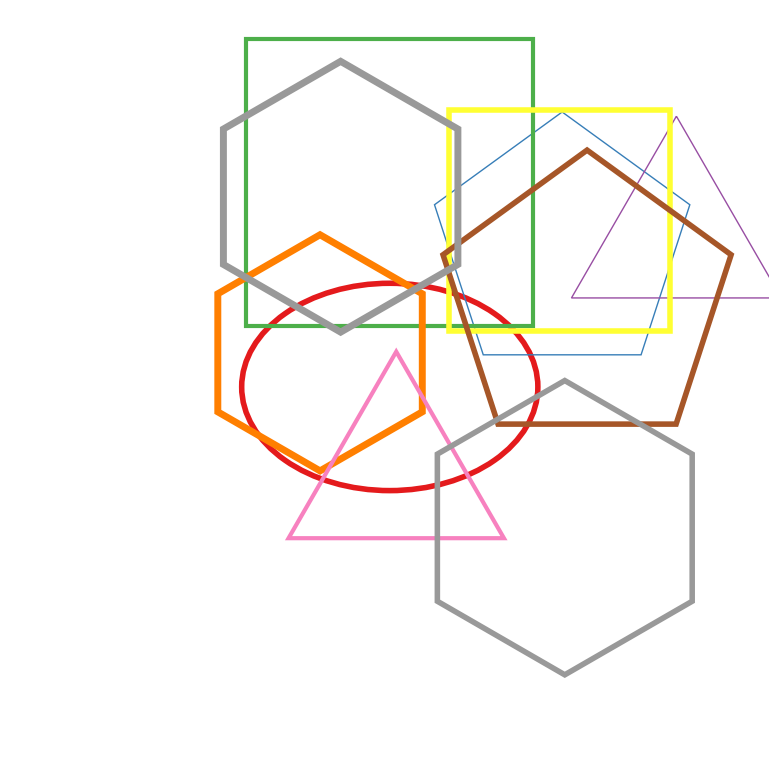[{"shape": "oval", "thickness": 2, "radius": 0.96, "center": [0.506, 0.497]}, {"shape": "pentagon", "thickness": 0.5, "radius": 0.87, "center": [0.73, 0.68]}, {"shape": "square", "thickness": 1.5, "radius": 0.93, "center": [0.506, 0.763]}, {"shape": "triangle", "thickness": 0.5, "radius": 0.79, "center": [0.878, 0.692]}, {"shape": "hexagon", "thickness": 2.5, "radius": 0.77, "center": [0.416, 0.542]}, {"shape": "square", "thickness": 2, "radius": 0.72, "center": [0.727, 0.713]}, {"shape": "pentagon", "thickness": 2, "radius": 0.98, "center": [0.762, 0.608]}, {"shape": "triangle", "thickness": 1.5, "radius": 0.81, "center": [0.515, 0.382]}, {"shape": "hexagon", "thickness": 2.5, "radius": 0.88, "center": [0.442, 0.744]}, {"shape": "hexagon", "thickness": 2, "radius": 0.96, "center": [0.733, 0.315]}]